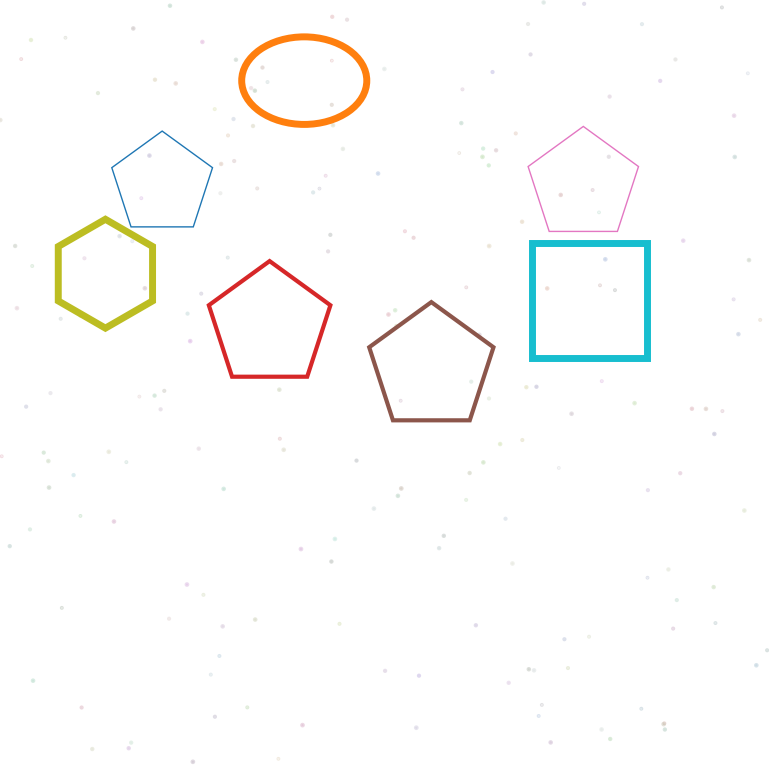[{"shape": "pentagon", "thickness": 0.5, "radius": 0.34, "center": [0.211, 0.761]}, {"shape": "oval", "thickness": 2.5, "radius": 0.41, "center": [0.395, 0.895]}, {"shape": "pentagon", "thickness": 1.5, "radius": 0.42, "center": [0.35, 0.578]}, {"shape": "pentagon", "thickness": 1.5, "radius": 0.42, "center": [0.56, 0.523]}, {"shape": "pentagon", "thickness": 0.5, "radius": 0.38, "center": [0.758, 0.76]}, {"shape": "hexagon", "thickness": 2.5, "radius": 0.35, "center": [0.137, 0.645]}, {"shape": "square", "thickness": 2.5, "radius": 0.37, "center": [0.765, 0.61]}]